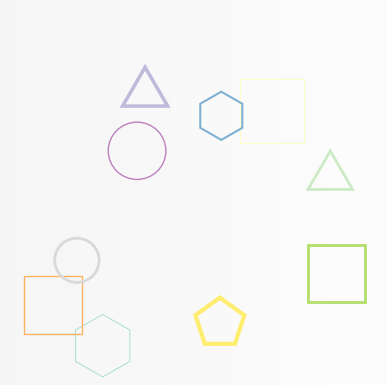[{"shape": "hexagon", "thickness": 0.5, "radius": 0.41, "center": [0.265, 0.102]}, {"shape": "square", "thickness": 0.5, "radius": 0.41, "center": [0.703, 0.713]}, {"shape": "triangle", "thickness": 2.5, "radius": 0.34, "center": [0.374, 0.758]}, {"shape": "hexagon", "thickness": 1.5, "radius": 0.31, "center": [0.571, 0.699]}, {"shape": "square", "thickness": 1, "radius": 0.38, "center": [0.137, 0.207]}, {"shape": "square", "thickness": 2, "radius": 0.37, "center": [0.867, 0.289]}, {"shape": "circle", "thickness": 2, "radius": 0.29, "center": [0.198, 0.324]}, {"shape": "circle", "thickness": 1, "radius": 0.37, "center": [0.354, 0.608]}, {"shape": "triangle", "thickness": 2, "radius": 0.33, "center": [0.852, 0.541]}, {"shape": "pentagon", "thickness": 3, "radius": 0.33, "center": [0.567, 0.161]}]